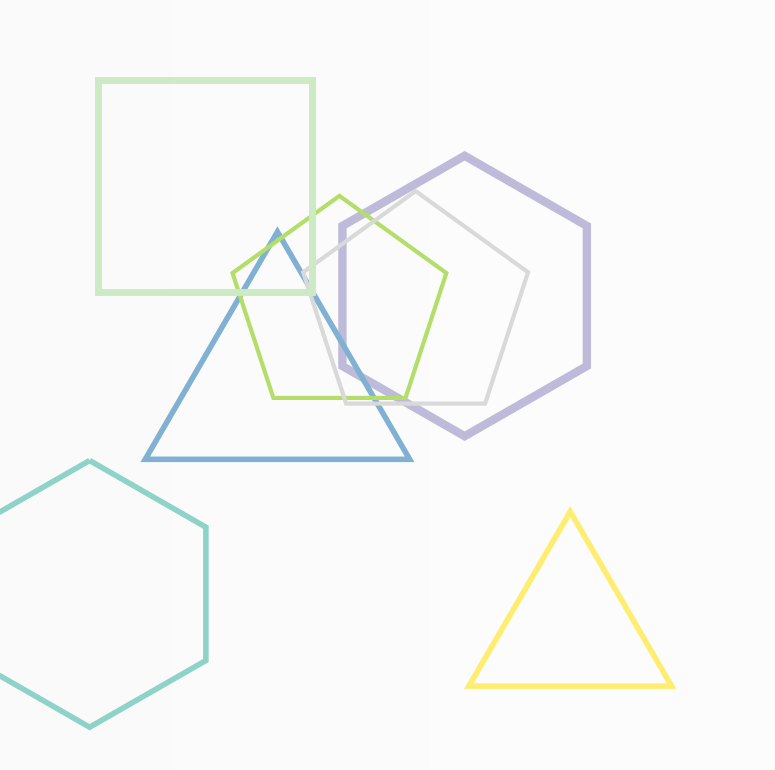[{"shape": "hexagon", "thickness": 2, "radius": 0.87, "center": [0.116, 0.229]}, {"shape": "hexagon", "thickness": 3, "radius": 0.91, "center": [0.6, 0.616]}, {"shape": "triangle", "thickness": 2, "radius": 0.98, "center": [0.358, 0.502]}, {"shape": "pentagon", "thickness": 1.5, "radius": 0.73, "center": [0.438, 0.601]}, {"shape": "pentagon", "thickness": 1.5, "radius": 0.76, "center": [0.536, 0.599]}, {"shape": "square", "thickness": 2.5, "radius": 0.69, "center": [0.264, 0.759]}, {"shape": "triangle", "thickness": 2, "radius": 0.76, "center": [0.736, 0.184]}]